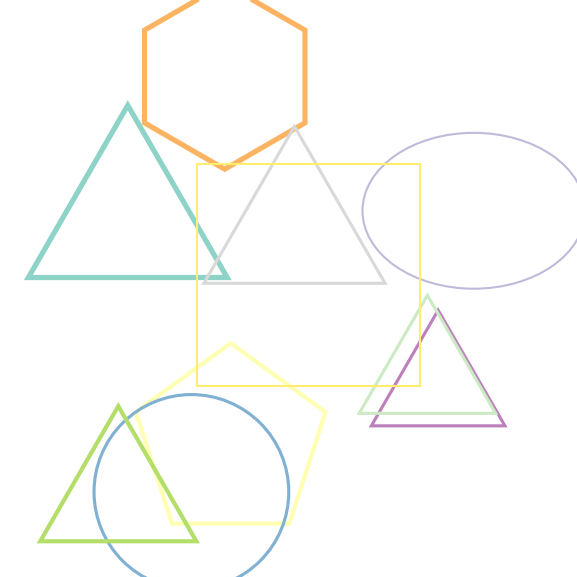[{"shape": "triangle", "thickness": 2.5, "radius": 0.99, "center": [0.221, 0.618]}, {"shape": "pentagon", "thickness": 2, "radius": 0.86, "center": [0.399, 0.232]}, {"shape": "oval", "thickness": 1, "radius": 0.96, "center": [0.82, 0.634]}, {"shape": "circle", "thickness": 1.5, "radius": 0.84, "center": [0.331, 0.147]}, {"shape": "hexagon", "thickness": 2.5, "radius": 0.8, "center": [0.389, 0.867]}, {"shape": "triangle", "thickness": 2, "radius": 0.78, "center": [0.205, 0.14]}, {"shape": "triangle", "thickness": 1.5, "radius": 0.91, "center": [0.51, 0.599]}, {"shape": "triangle", "thickness": 1.5, "radius": 0.67, "center": [0.759, 0.329]}, {"shape": "triangle", "thickness": 1.5, "radius": 0.68, "center": [0.74, 0.352]}, {"shape": "square", "thickness": 1, "radius": 0.96, "center": [0.534, 0.523]}]